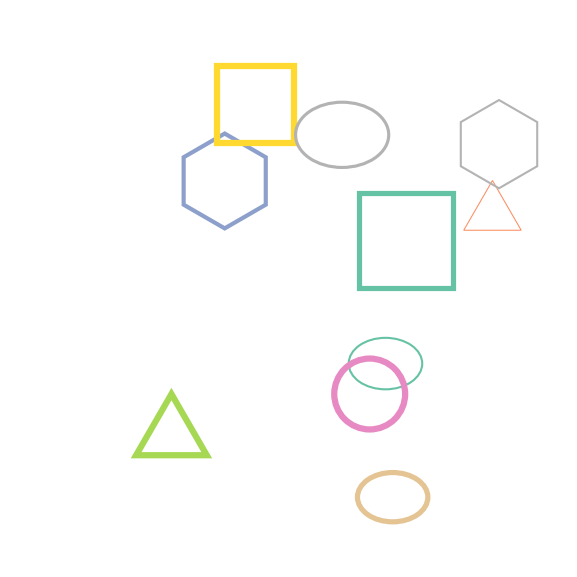[{"shape": "square", "thickness": 2.5, "radius": 0.41, "center": [0.703, 0.583]}, {"shape": "oval", "thickness": 1, "radius": 0.32, "center": [0.667, 0.37]}, {"shape": "triangle", "thickness": 0.5, "radius": 0.29, "center": [0.853, 0.629]}, {"shape": "hexagon", "thickness": 2, "radius": 0.41, "center": [0.389, 0.686]}, {"shape": "circle", "thickness": 3, "radius": 0.31, "center": [0.64, 0.317]}, {"shape": "triangle", "thickness": 3, "radius": 0.35, "center": [0.297, 0.246]}, {"shape": "square", "thickness": 3, "radius": 0.33, "center": [0.442, 0.818]}, {"shape": "oval", "thickness": 2.5, "radius": 0.3, "center": [0.68, 0.138]}, {"shape": "hexagon", "thickness": 1, "radius": 0.38, "center": [0.864, 0.749]}, {"shape": "oval", "thickness": 1.5, "radius": 0.4, "center": [0.592, 0.766]}]